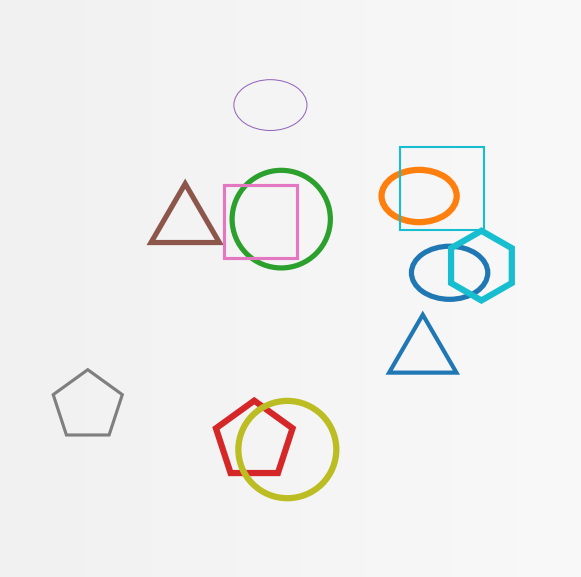[{"shape": "oval", "thickness": 2.5, "radius": 0.33, "center": [0.774, 0.527]}, {"shape": "triangle", "thickness": 2, "radius": 0.33, "center": [0.727, 0.387]}, {"shape": "oval", "thickness": 3, "radius": 0.32, "center": [0.721, 0.66]}, {"shape": "circle", "thickness": 2.5, "radius": 0.42, "center": [0.484, 0.62]}, {"shape": "pentagon", "thickness": 3, "radius": 0.35, "center": [0.437, 0.236]}, {"shape": "oval", "thickness": 0.5, "radius": 0.31, "center": [0.465, 0.817]}, {"shape": "triangle", "thickness": 2.5, "radius": 0.34, "center": [0.319, 0.613]}, {"shape": "square", "thickness": 1.5, "radius": 0.31, "center": [0.449, 0.616]}, {"shape": "pentagon", "thickness": 1.5, "radius": 0.31, "center": [0.151, 0.296]}, {"shape": "circle", "thickness": 3, "radius": 0.42, "center": [0.494, 0.221]}, {"shape": "square", "thickness": 1, "radius": 0.36, "center": [0.761, 0.673]}, {"shape": "hexagon", "thickness": 3, "radius": 0.3, "center": [0.828, 0.539]}]